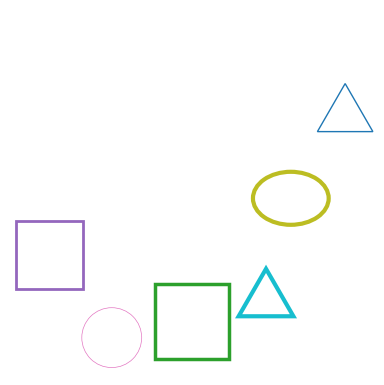[{"shape": "triangle", "thickness": 1, "radius": 0.42, "center": [0.896, 0.7]}, {"shape": "square", "thickness": 2.5, "radius": 0.48, "center": [0.498, 0.164]}, {"shape": "square", "thickness": 2, "radius": 0.44, "center": [0.129, 0.337]}, {"shape": "circle", "thickness": 0.5, "radius": 0.39, "center": [0.29, 0.123]}, {"shape": "oval", "thickness": 3, "radius": 0.49, "center": [0.755, 0.485]}, {"shape": "triangle", "thickness": 3, "radius": 0.41, "center": [0.691, 0.22]}]